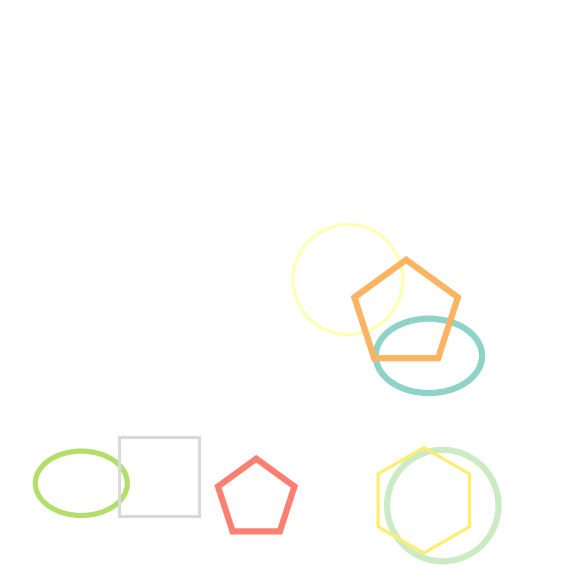[{"shape": "oval", "thickness": 3, "radius": 0.46, "center": [0.743, 0.383]}, {"shape": "circle", "thickness": 1.5, "radius": 0.48, "center": [0.602, 0.515]}, {"shape": "pentagon", "thickness": 3, "radius": 0.35, "center": [0.444, 0.135]}, {"shape": "pentagon", "thickness": 3, "radius": 0.47, "center": [0.703, 0.455]}, {"shape": "oval", "thickness": 2.5, "radius": 0.4, "center": [0.141, 0.162]}, {"shape": "square", "thickness": 1.5, "radius": 0.35, "center": [0.275, 0.174]}, {"shape": "circle", "thickness": 3, "radius": 0.48, "center": [0.767, 0.124]}, {"shape": "hexagon", "thickness": 1.5, "radius": 0.46, "center": [0.734, 0.133]}]